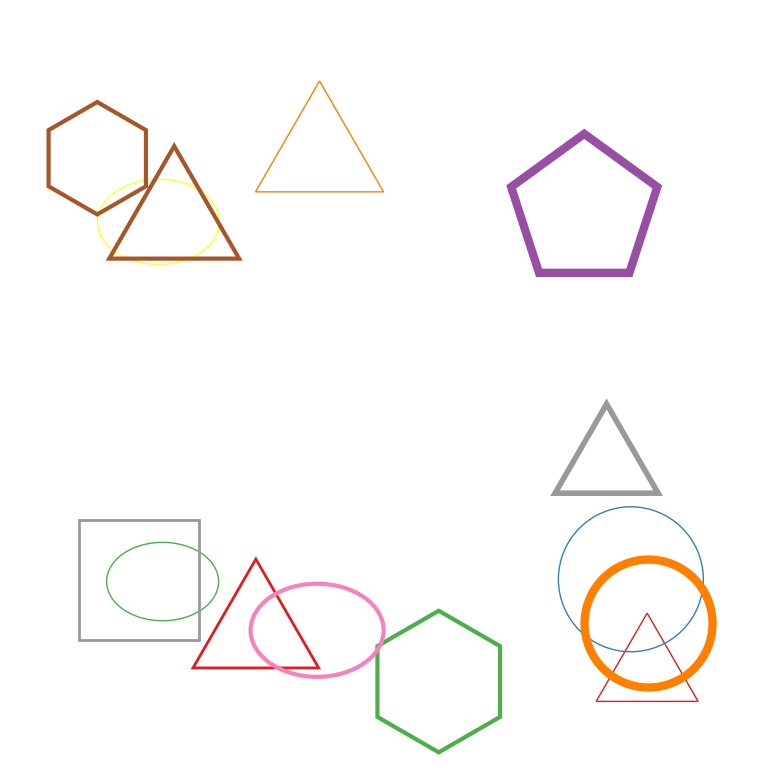[{"shape": "triangle", "thickness": 0.5, "radius": 0.38, "center": [0.84, 0.127]}, {"shape": "triangle", "thickness": 1, "radius": 0.47, "center": [0.332, 0.18]}, {"shape": "circle", "thickness": 0.5, "radius": 0.47, "center": [0.819, 0.248]}, {"shape": "hexagon", "thickness": 1.5, "radius": 0.46, "center": [0.57, 0.115]}, {"shape": "oval", "thickness": 0.5, "radius": 0.36, "center": [0.211, 0.245]}, {"shape": "pentagon", "thickness": 3, "radius": 0.5, "center": [0.759, 0.726]}, {"shape": "circle", "thickness": 3, "radius": 0.42, "center": [0.842, 0.19]}, {"shape": "triangle", "thickness": 0.5, "radius": 0.48, "center": [0.415, 0.799]}, {"shape": "oval", "thickness": 0.5, "radius": 0.4, "center": [0.206, 0.712]}, {"shape": "triangle", "thickness": 1.5, "radius": 0.49, "center": [0.226, 0.713]}, {"shape": "hexagon", "thickness": 1.5, "radius": 0.36, "center": [0.126, 0.795]}, {"shape": "oval", "thickness": 1.5, "radius": 0.43, "center": [0.412, 0.181]}, {"shape": "square", "thickness": 1, "radius": 0.39, "center": [0.181, 0.247]}, {"shape": "triangle", "thickness": 2, "radius": 0.39, "center": [0.788, 0.398]}]